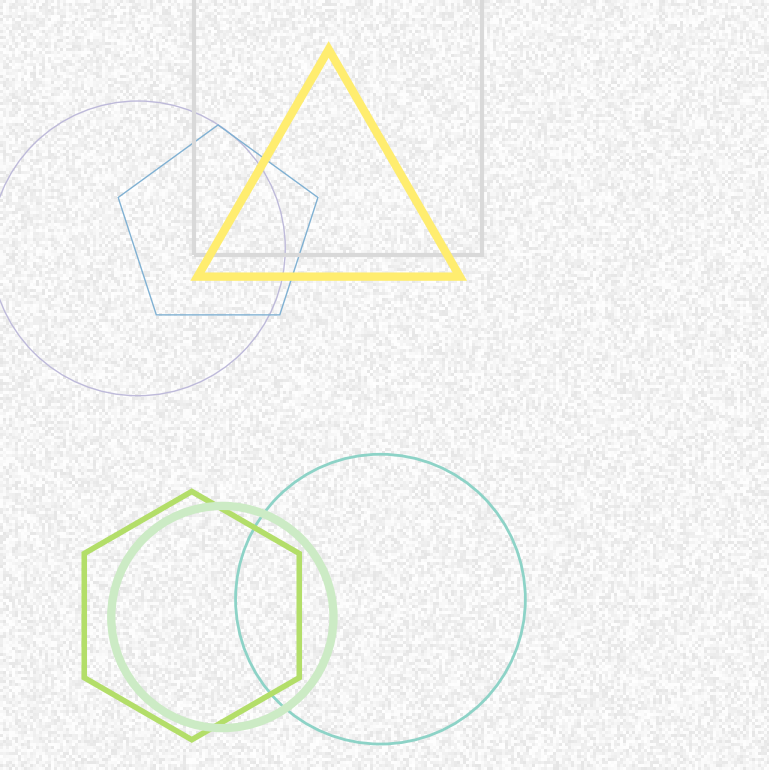[{"shape": "circle", "thickness": 1, "radius": 0.94, "center": [0.494, 0.222]}, {"shape": "circle", "thickness": 0.5, "radius": 0.96, "center": [0.179, 0.677]}, {"shape": "pentagon", "thickness": 0.5, "radius": 0.68, "center": [0.283, 0.701]}, {"shape": "hexagon", "thickness": 2, "radius": 0.81, "center": [0.249, 0.201]}, {"shape": "square", "thickness": 1.5, "radius": 0.94, "center": [0.439, 0.856]}, {"shape": "circle", "thickness": 3, "radius": 0.72, "center": [0.289, 0.199]}, {"shape": "triangle", "thickness": 3, "radius": 0.98, "center": [0.427, 0.739]}]